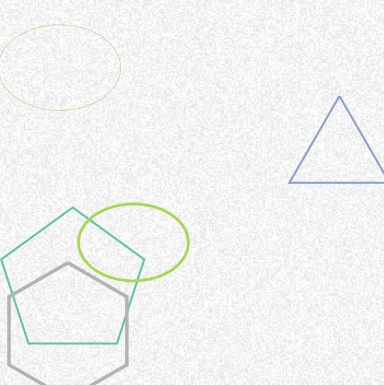[{"shape": "pentagon", "thickness": 1.5, "radius": 0.98, "center": [0.189, 0.266]}, {"shape": "triangle", "thickness": 1.5, "radius": 0.75, "center": [0.882, 0.6]}, {"shape": "oval", "thickness": 2, "radius": 0.71, "center": [0.347, 0.37]}, {"shape": "oval", "thickness": 0.5, "radius": 0.79, "center": [0.154, 0.824]}, {"shape": "hexagon", "thickness": 2.5, "radius": 0.88, "center": [0.176, 0.141]}]